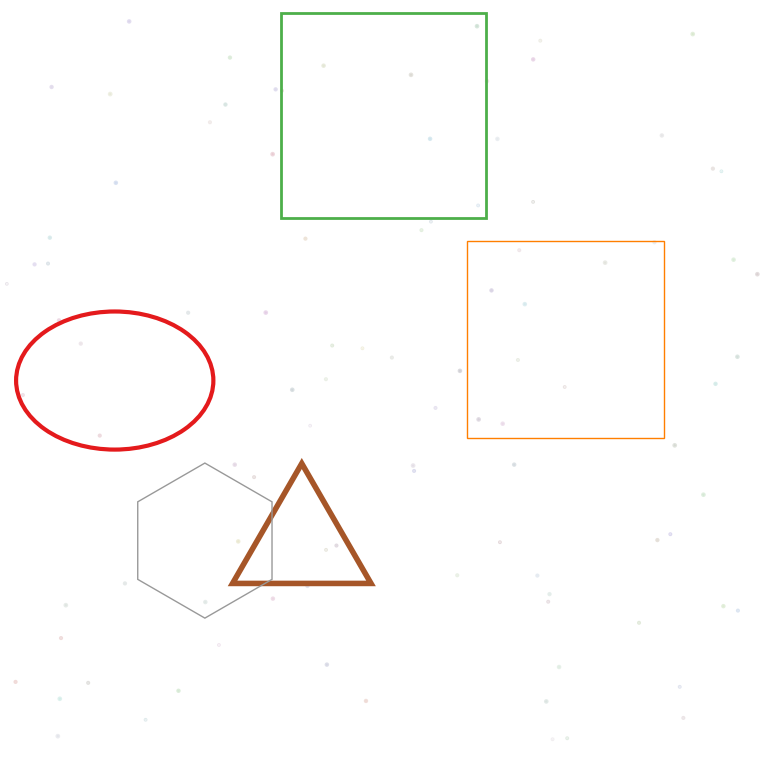[{"shape": "oval", "thickness": 1.5, "radius": 0.64, "center": [0.149, 0.506]}, {"shape": "square", "thickness": 1, "radius": 0.66, "center": [0.498, 0.85]}, {"shape": "square", "thickness": 0.5, "radius": 0.64, "center": [0.734, 0.56]}, {"shape": "triangle", "thickness": 2, "radius": 0.52, "center": [0.392, 0.294]}, {"shape": "hexagon", "thickness": 0.5, "radius": 0.5, "center": [0.266, 0.298]}]